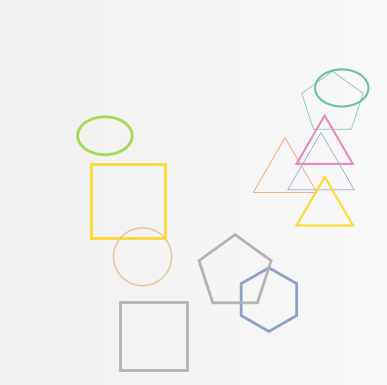[{"shape": "oval", "thickness": 1.5, "radius": 0.34, "center": [0.882, 0.772]}, {"shape": "pentagon", "thickness": 0.5, "radius": 0.42, "center": [0.858, 0.732]}, {"shape": "triangle", "thickness": 0.5, "radius": 0.47, "center": [0.736, 0.548]}, {"shape": "hexagon", "thickness": 2, "radius": 0.41, "center": [0.694, 0.222]}, {"shape": "triangle", "thickness": 0.5, "radius": 0.5, "center": [0.828, 0.557]}, {"shape": "triangle", "thickness": 1.5, "radius": 0.42, "center": [0.838, 0.616]}, {"shape": "oval", "thickness": 2, "radius": 0.35, "center": [0.271, 0.647]}, {"shape": "triangle", "thickness": 1.5, "radius": 0.42, "center": [0.838, 0.456]}, {"shape": "square", "thickness": 2, "radius": 0.48, "center": [0.331, 0.478]}, {"shape": "circle", "thickness": 1, "radius": 0.38, "center": [0.368, 0.333]}, {"shape": "square", "thickness": 2, "radius": 0.44, "center": [0.396, 0.127]}, {"shape": "pentagon", "thickness": 2, "radius": 0.49, "center": [0.607, 0.293]}]